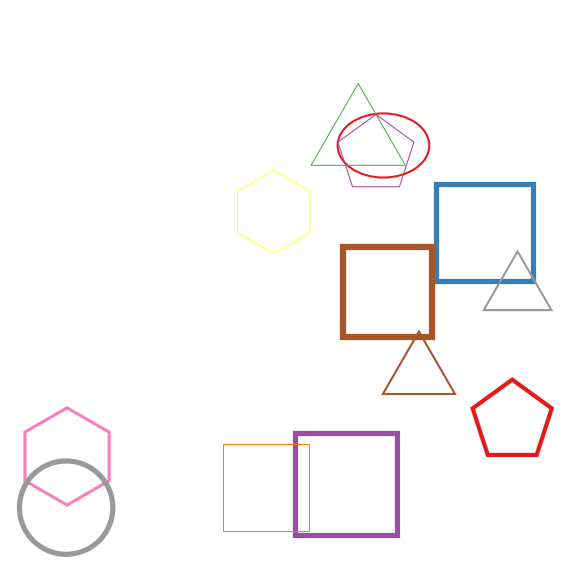[{"shape": "pentagon", "thickness": 2, "radius": 0.36, "center": [0.887, 0.27]}, {"shape": "oval", "thickness": 1, "radius": 0.4, "center": [0.664, 0.747]}, {"shape": "square", "thickness": 2.5, "radius": 0.42, "center": [0.839, 0.597]}, {"shape": "triangle", "thickness": 0.5, "radius": 0.47, "center": [0.62, 0.76]}, {"shape": "pentagon", "thickness": 0.5, "radius": 0.35, "center": [0.651, 0.732]}, {"shape": "square", "thickness": 2.5, "radius": 0.44, "center": [0.6, 0.161]}, {"shape": "square", "thickness": 0.5, "radius": 0.38, "center": [0.46, 0.155]}, {"shape": "hexagon", "thickness": 0.5, "radius": 0.36, "center": [0.474, 0.632]}, {"shape": "triangle", "thickness": 1, "radius": 0.36, "center": [0.725, 0.353]}, {"shape": "square", "thickness": 3, "radius": 0.39, "center": [0.671, 0.493]}, {"shape": "hexagon", "thickness": 1.5, "radius": 0.42, "center": [0.116, 0.209]}, {"shape": "triangle", "thickness": 1, "radius": 0.34, "center": [0.896, 0.496]}, {"shape": "circle", "thickness": 2.5, "radius": 0.4, "center": [0.115, 0.12]}]